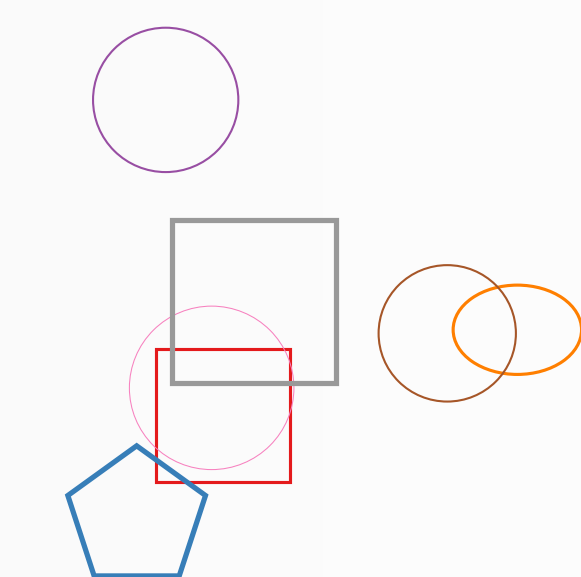[{"shape": "square", "thickness": 1.5, "radius": 0.58, "center": [0.383, 0.28]}, {"shape": "pentagon", "thickness": 2.5, "radius": 0.62, "center": [0.235, 0.103]}, {"shape": "circle", "thickness": 1, "radius": 0.62, "center": [0.285, 0.826]}, {"shape": "oval", "thickness": 1.5, "radius": 0.55, "center": [0.89, 0.428]}, {"shape": "circle", "thickness": 1, "radius": 0.59, "center": [0.769, 0.422]}, {"shape": "circle", "thickness": 0.5, "radius": 0.71, "center": [0.364, 0.328]}, {"shape": "square", "thickness": 2.5, "radius": 0.71, "center": [0.436, 0.477]}]